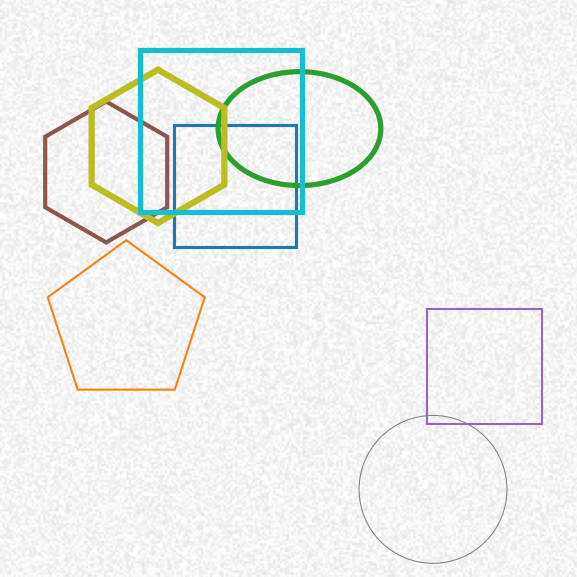[{"shape": "square", "thickness": 1.5, "radius": 0.53, "center": [0.407, 0.678]}, {"shape": "pentagon", "thickness": 1, "radius": 0.72, "center": [0.219, 0.44]}, {"shape": "oval", "thickness": 2.5, "radius": 0.7, "center": [0.519, 0.776]}, {"shape": "square", "thickness": 1, "radius": 0.5, "center": [0.839, 0.364]}, {"shape": "hexagon", "thickness": 2, "radius": 0.61, "center": [0.184, 0.701]}, {"shape": "circle", "thickness": 0.5, "radius": 0.64, "center": [0.75, 0.152]}, {"shape": "hexagon", "thickness": 3, "radius": 0.66, "center": [0.274, 0.746]}, {"shape": "square", "thickness": 2.5, "radius": 0.7, "center": [0.383, 0.772]}]